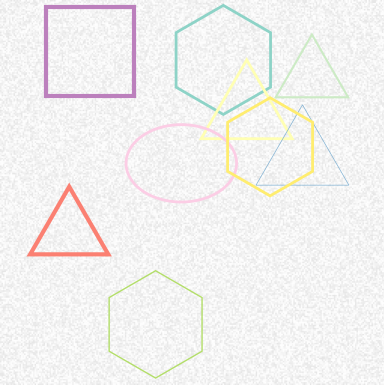[{"shape": "hexagon", "thickness": 2, "radius": 0.71, "center": [0.58, 0.844]}, {"shape": "triangle", "thickness": 2, "radius": 0.68, "center": [0.641, 0.708]}, {"shape": "triangle", "thickness": 3, "radius": 0.59, "center": [0.18, 0.398]}, {"shape": "triangle", "thickness": 0.5, "radius": 0.7, "center": [0.786, 0.589]}, {"shape": "hexagon", "thickness": 1, "radius": 0.7, "center": [0.404, 0.157]}, {"shape": "oval", "thickness": 2, "radius": 0.72, "center": [0.471, 0.576]}, {"shape": "square", "thickness": 3, "radius": 0.57, "center": [0.234, 0.866]}, {"shape": "triangle", "thickness": 1.5, "radius": 0.54, "center": [0.81, 0.802]}, {"shape": "hexagon", "thickness": 2, "radius": 0.64, "center": [0.702, 0.619]}]